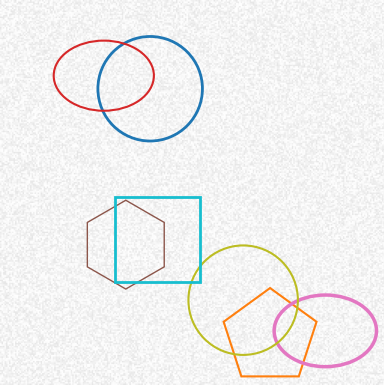[{"shape": "circle", "thickness": 2, "radius": 0.68, "center": [0.39, 0.769]}, {"shape": "pentagon", "thickness": 1.5, "radius": 0.63, "center": [0.702, 0.125]}, {"shape": "oval", "thickness": 1.5, "radius": 0.65, "center": [0.27, 0.803]}, {"shape": "hexagon", "thickness": 1, "radius": 0.58, "center": [0.327, 0.365]}, {"shape": "oval", "thickness": 2.5, "radius": 0.66, "center": [0.845, 0.141]}, {"shape": "circle", "thickness": 1.5, "radius": 0.71, "center": [0.632, 0.22]}, {"shape": "square", "thickness": 2, "radius": 0.55, "center": [0.409, 0.378]}]